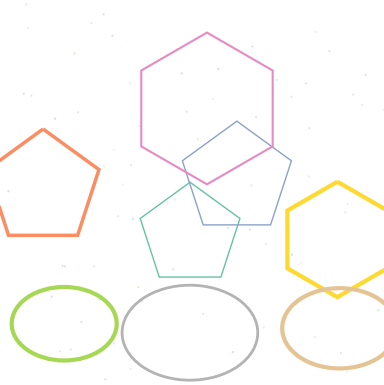[{"shape": "pentagon", "thickness": 1, "radius": 0.68, "center": [0.494, 0.39]}, {"shape": "pentagon", "thickness": 2.5, "radius": 0.76, "center": [0.112, 0.512]}, {"shape": "pentagon", "thickness": 1, "radius": 0.74, "center": [0.615, 0.536]}, {"shape": "hexagon", "thickness": 1.5, "radius": 0.99, "center": [0.538, 0.718]}, {"shape": "oval", "thickness": 3, "radius": 0.68, "center": [0.167, 0.159]}, {"shape": "hexagon", "thickness": 3, "radius": 0.75, "center": [0.876, 0.378]}, {"shape": "oval", "thickness": 3, "radius": 0.74, "center": [0.882, 0.147]}, {"shape": "oval", "thickness": 2, "radius": 0.88, "center": [0.493, 0.136]}]